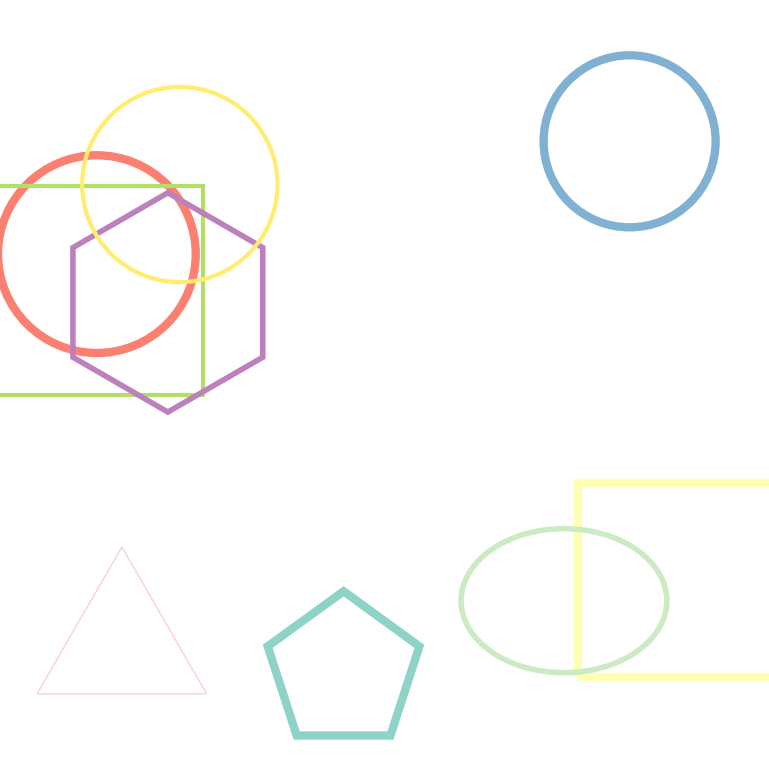[{"shape": "pentagon", "thickness": 3, "radius": 0.52, "center": [0.446, 0.129]}, {"shape": "square", "thickness": 3, "radius": 0.63, "center": [0.877, 0.247]}, {"shape": "circle", "thickness": 3, "radius": 0.64, "center": [0.126, 0.67]}, {"shape": "circle", "thickness": 3, "radius": 0.56, "center": [0.818, 0.816]}, {"shape": "square", "thickness": 1.5, "radius": 0.68, "center": [0.129, 0.623]}, {"shape": "triangle", "thickness": 0.5, "radius": 0.64, "center": [0.158, 0.163]}, {"shape": "hexagon", "thickness": 2, "radius": 0.71, "center": [0.218, 0.607]}, {"shape": "oval", "thickness": 2, "radius": 0.67, "center": [0.732, 0.22]}, {"shape": "circle", "thickness": 1.5, "radius": 0.63, "center": [0.234, 0.76]}]